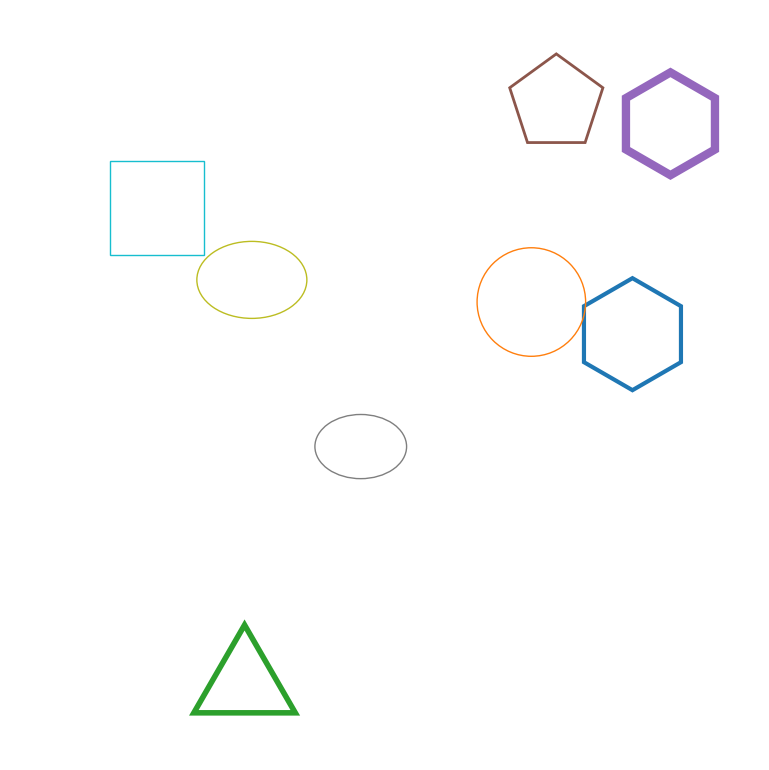[{"shape": "hexagon", "thickness": 1.5, "radius": 0.36, "center": [0.821, 0.566]}, {"shape": "circle", "thickness": 0.5, "radius": 0.35, "center": [0.69, 0.608]}, {"shape": "triangle", "thickness": 2, "radius": 0.38, "center": [0.318, 0.112]}, {"shape": "hexagon", "thickness": 3, "radius": 0.33, "center": [0.871, 0.839]}, {"shape": "pentagon", "thickness": 1, "radius": 0.32, "center": [0.722, 0.866]}, {"shape": "oval", "thickness": 0.5, "radius": 0.3, "center": [0.469, 0.42]}, {"shape": "oval", "thickness": 0.5, "radius": 0.36, "center": [0.327, 0.637]}, {"shape": "square", "thickness": 0.5, "radius": 0.3, "center": [0.204, 0.73]}]